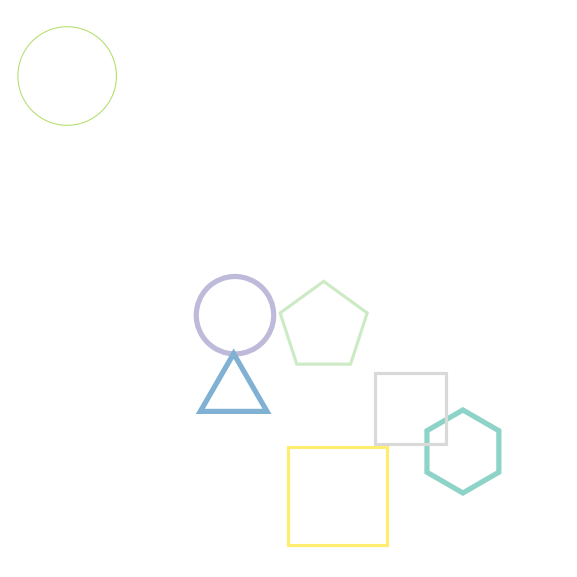[{"shape": "hexagon", "thickness": 2.5, "radius": 0.36, "center": [0.802, 0.217]}, {"shape": "circle", "thickness": 2.5, "radius": 0.34, "center": [0.407, 0.453]}, {"shape": "triangle", "thickness": 2.5, "radius": 0.33, "center": [0.405, 0.32]}, {"shape": "circle", "thickness": 0.5, "radius": 0.43, "center": [0.116, 0.867]}, {"shape": "square", "thickness": 1.5, "radius": 0.31, "center": [0.71, 0.292]}, {"shape": "pentagon", "thickness": 1.5, "radius": 0.4, "center": [0.56, 0.433]}, {"shape": "square", "thickness": 1.5, "radius": 0.43, "center": [0.584, 0.14]}]